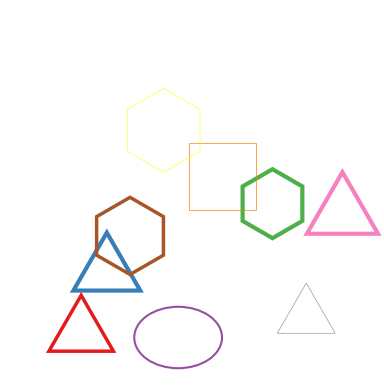[{"shape": "triangle", "thickness": 2.5, "radius": 0.48, "center": [0.211, 0.136]}, {"shape": "triangle", "thickness": 3, "radius": 0.5, "center": [0.277, 0.295]}, {"shape": "hexagon", "thickness": 3, "radius": 0.45, "center": [0.708, 0.471]}, {"shape": "oval", "thickness": 1.5, "radius": 0.57, "center": [0.463, 0.123]}, {"shape": "square", "thickness": 0.5, "radius": 0.43, "center": [0.578, 0.542]}, {"shape": "hexagon", "thickness": 0.5, "radius": 0.54, "center": [0.425, 0.661]}, {"shape": "hexagon", "thickness": 2.5, "radius": 0.5, "center": [0.338, 0.387]}, {"shape": "triangle", "thickness": 3, "radius": 0.53, "center": [0.889, 0.446]}, {"shape": "triangle", "thickness": 0.5, "radius": 0.43, "center": [0.795, 0.178]}]